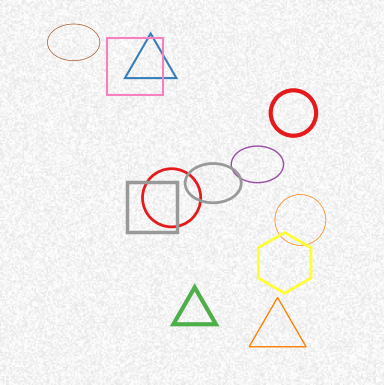[{"shape": "circle", "thickness": 2, "radius": 0.38, "center": [0.446, 0.486]}, {"shape": "circle", "thickness": 3, "radius": 0.29, "center": [0.762, 0.706]}, {"shape": "triangle", "thickness": 1.5, "radius": 0.39, "center": [0.391, 0.836]}, {"shape": "triangle", "thickness": 3, "radius": 0.32, "center": [0.506, 0.19]}, {"shape": "oval", "thickness": 1, "radius": 0.34, "center": [0.669, 0.573]}, {"shape": "circle", "thickness": 0.5, "radius": 0.33, "center": [0.78, 0.429]}, {"shape": "triangle", "thickness": 1, "radius": 0.43, "center": [0.721, 0.142]}, {"shape": "hexagon", "thickness": 2, "radius": 0.39, "center": [0.739, 0.317]}, {"shape": "oval", "thickness": 0.5, "radius": 0.34, "center": [0.191, 0.89]}, {"shape": "square", "thickness": 1.5, "radius": 0.37, "center": [0.35, 0.827]}, {"shape": "square", "thickness": 2.5, "radius": 0.32, "center": [0.396, 0.462]}, {"shape": "oval", "thickness": 2, "radius": 0.36, "center": [0.554, 0.524]}]